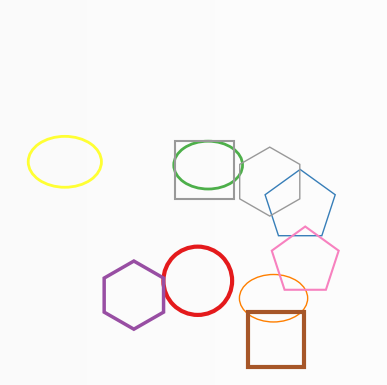[{"shape": "circle", "thickness": 3, "radius": 0.44, "center": [0.51, 0.271]}, {"shape": "pentagon", "thickness": 1, "radius": 0.48, "center": [0.775, 0.465]}, {"shape": "oval", "thickness": 2, "radius": 0.44, "center": [0.537, 0.571]}, {"shape": "hexagon", "thickness": 2.5, "radius": 0.44, "center": [0.345, 0.233]}, {"shape": "oval", "thickness": 1, "radius": 0.44, "center": [0.706, 0.225]}, {"shape": "oval", "thickness": 2, "radius": 0.47, "center": [0.167, 0.58]}, {"shape": "square", "thickness": 3, "radius": 0.36, "center": [0.712, 0.118]}, {"shape": "pentagon", "thickness": 1.5, "radius": 0.45, "center": [0.788, 0.321]}, {"shape": "hexagon", "thickness": 1, "radius": 0.45, "center": [0.696, 0.528]}, {"shape": "square", "thickness": 1.5, "radius": 0.38, "center": [0.527, 0.559]}]